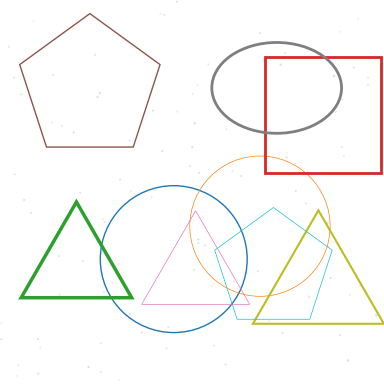[{"shape": "circle", "thickness": 1, "radius": 0.95, "center": [0.451, 0.327]}, {"shape": "circle", "thickness": 0.5, "radius": 0.91, "center": [0.675, 0.413]}, {"shape": "triangle", "thickness": 2.5, "radius": 0.83, "center": [0.199, 0.31]}, {"shape": "square", "thickness": 2, "radius": 0.75, "center": [0.84, 0.702]}, {"shape": "pentagon", "thickness": 1, "radius": 0.96, "center": [0.233, 0.773]}, {"shape": "triangle", "thickness": 0.5, "radius": 0.81, "center": [0.508, 0.29]}, {"shape": "oval", "thickness": 2, "radius": 0.84, "center": [0.719, 0.772]}, {"shape": "triangle", "thickness": 1.5, "radius": 0.98, "center": [0.827, 0.257]}, {"shape": "pentagon", "thickness": 0.5, "radius": 0.8, "center": [0.71, 0.301]}]